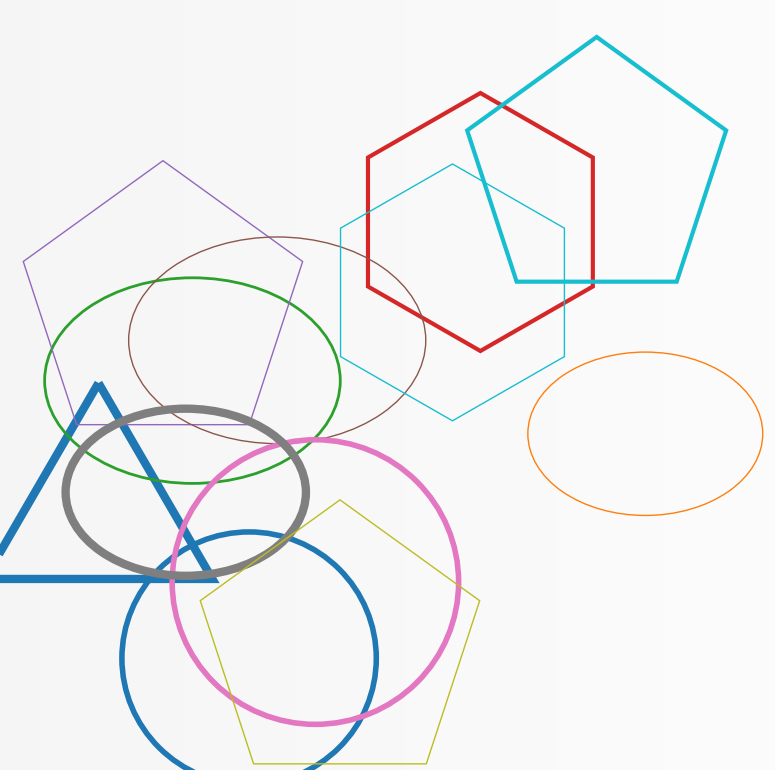[{"shape": "triangle", "thickness": 3, "radius": 0.85, "center": [0.127, 0.333]}, {"shape": "circle", "thickness": 2, "radius": 0.82, "center": [0.321, 0.145]}, {"shape": "oval", "thickness": 0.5, "radius": 0.76, "center": [0.833, 0.437]}, {"shape": "oval", "thickness": 1, "radius": 0.95, "center": [0.248, 0.506]}, {"shape": "hexagon", "thickness": 1.5, "radius": 0.84, "center": [0.62, 0.712]}, {"shape": "pentagon", "thickness": 0.5, "radius": 0.95, "center": [0.21, 0.602]}, {"shape": "oval", "thickness": 0.5, "radius": 0.96, "center": [0.358, 0.558]}, {"shape": "circle", "thickness": 2, "radius": 0.92, "center": [0.407, 0.244]}, {"shape": "oval", "thickness": 3, "radius": 0.78, "center": [0.24, 0.361]}, {"shape": "pentagon", "thickness": 0.5, "radius": 0.95, "center": [0.439, 0.161]}, {"shape": "hexagon", "thickness": 0.5, "radius": 0.83, "center": [0.584, 0.62]}, {"shape": "pentagon", "thickness": 1.5, "radius": 0.88, "center": [0.77, 0.776]}]